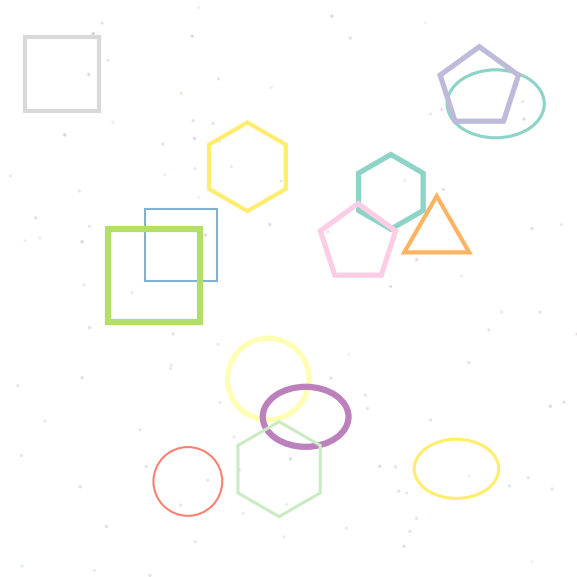[{"shape": "oval", "thickness": 1.5, "radius": 0.42, "center": [0.858, 0.819]}, {"shape": "hexagon", "thickness": 2.5, "radius": 0.32, "center": [0.677, 0.667]}, {"shape": "circle", "thickness": 2.5, "radius": 0.35, "center": [0.465, 0.343]}, {"shape": "pentagon", "thickness": 2.5, "radius": 0.36, "center": [0.83, 0.847]}, {"shape": "circle", "thickness": 1, "radius": 0.3, "center": [0.325, 0.165]}, {"shape": "square", "thickness": 1, "radius": 0.31, "center": [0.313, 0.574]}, {"shape": "triangle", "thickness": 2, "radius": 0.33, "center": [0.756, 0.595]}, {"shape": "square", "thickness": 3, "radius": 0.4, "center": [0.267, 0.522]}, {"shape": "pentagon", "thickness": 2.5, "radius": 0.34, "center": [0.62, 0.578]}, {"shape": "square", "thickness": 2, "radius": 0.32, "center": [0.107, 0.871]}, {"shape": "oval", "thickness": 3, "radius": 0.37, "center": [0.529, 0.277]}, {"shape": "hexagon", "thickness": 1.5, "radius": 0.41, "center": [0.483, 0.187]}, {"shape": "oval", "thickness": 1.5, "radius": 0.37, "center": [0.79, 0.187]}, {"shape": "hexagon", "thickness": 2, "radius": 0.38, "center": [0.428, 0.71]}]